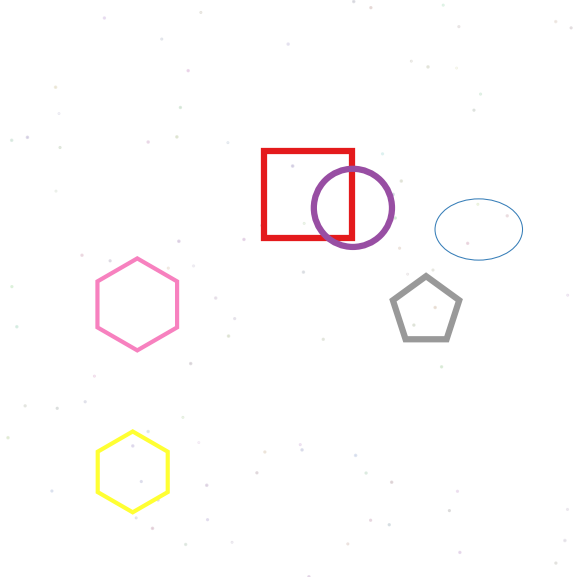[{"shape": "square", "thickness": 3, "radius": 0.38, "center": [0.533, 0.663]}, {"shape": "oval", "thickness": 0.5, "radius": 0.38, "center": [0.829, 0.602]}, {"shape": "circle", "thickness": 3, "radius": 0.34, "center": [0.611, 0.639]}, {"shape": "hexagon", "thickness": 2, "radius": 0.35, "center": [0.23, 0.182]}, {"shape": "hexagon", "thickness": 2, "radius": 0.4, "center": [0.238, 0.472]}, {"shape": "pentagon", "thickness": 3, "radius": 0.3, "center": [0.738, 0.461]}]